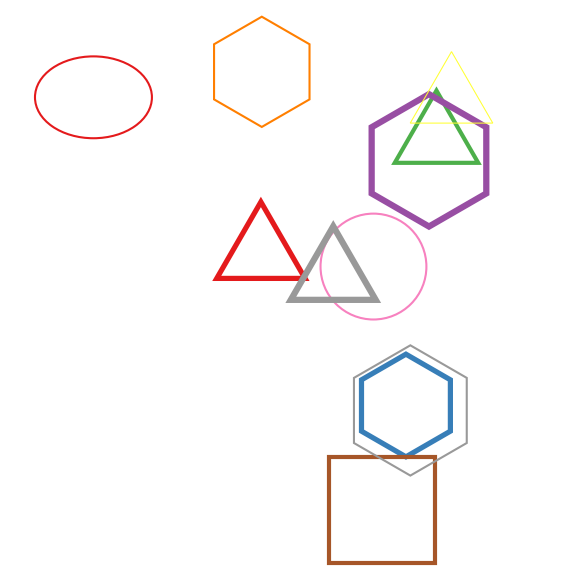[{"shape": "triangle", "thickness": 2.5, "radius": 0.44, "center": [0.452, 0.561]}, {"shape": "oval", "thickness": 1, "radius": 0.51, "center": [0.162, 0.831]}, {"shape": "hexagon", "thickness": 2.5, "radius": 0.44, "center": [0.703, 0.297]}, {"shape": "triangle", "thickness": 2, "radius": 0.42, "center": [0.756, 0.759]}, {"shape": "hexagon", "thickness": 3, "radius": 0.57, "center": [0.743, 0.721]}, {"shape": "hexagon", "thickness": 1, "radius": 0.48, "center": [0.453, 0.875]}, {"shape": "triangle", "thickness": 0.5, "radius": 0.41, "center": [0.782, 0.827]}, {"shape": "square", "thickness": 2, "radius": 0.46, "center": [0.661, 0.116]}, {"shape": "circle", "thickness": 1, "radius": 0.46, "center": [0.647, 0.538]}, {"shape": "hexagon", "thickness": 1, "radius": 0.56, "center": [0.711, 0.288]}, {"shape": "triangle", "thickness": 3, "radius": 0.42, "center": [0.577, 0.522]}]